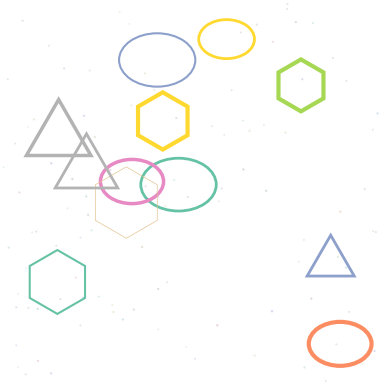[{"shape": "hexagon", "thickness": 1.5, "radius": 0.41, "center": [0.149, 0.268]}, {"shape": "oval", "thickness": 2, "radius": 0.49, "center": [0.464, 0.52]}, {"shape": "oval", "thickness": 3, "radius": 0.41, "center": [0.884, 0.107]}, {"shape": "oval", "thickness": 1.5, "radius": 0.5, "center": [0.408, 0.844]}, {"shape": "triangle", "thickness": 2, "radius": 0.35, "center": [0.859, 0.318]}, {"shape": "oval", "thickness": 2.5, "radius": 0.41, "center": [0.343, 0.529]}, {"shape": "hexagon", "thickness": 3, "radius": 0.34, "center": [0.782, 0.778]}, {"shape": "oval", "thickness": 2, "radius": 0.36, "center": [0.589, 0.898]}, {"shape": "hexagon", "thickness": 3, "radius": 0.37, "center": [0.423, 0.686]}, {"shape": "hexagon", "thickness": 0.5, "radius": 0.46, "center": [0.328, 0.474]}, {"shape": "triangle", "thickness": 2, "radius": 0.47, "center": [0.225, 0.559]}, {"shape": "triangle", "thickness": 2.5, "radius": 0.48, "center": [0.152, 0.645]}]